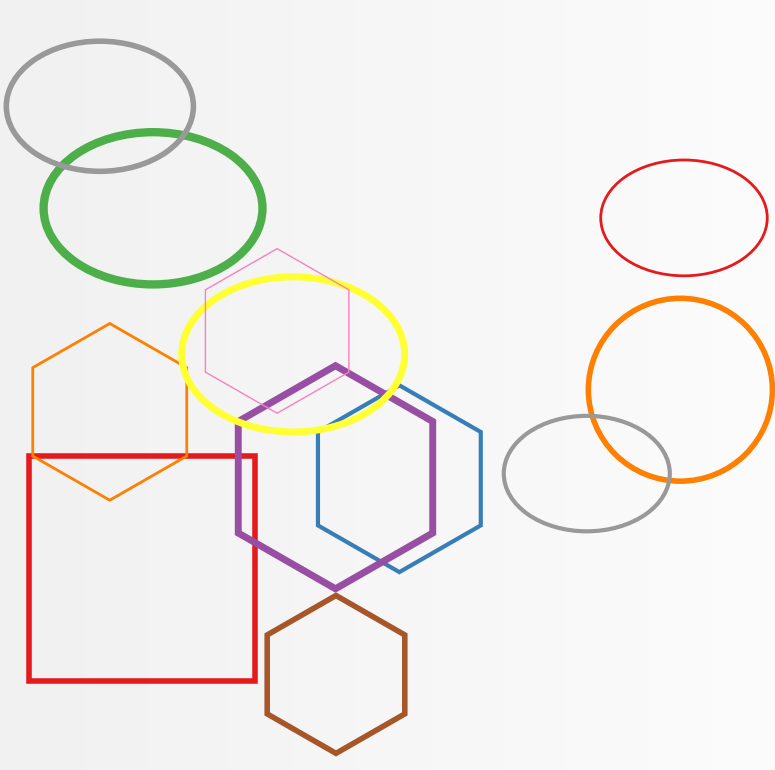[{"shape": "square", "thickness": 2, "radius": 0.73, "center": [0.183, 0.262]}, {"shape": "oval", "thickness": 1, "radius": 0.54, "center": [0.883, 0.717]}, {"shape": "hexagon", "thickness": 1.5, "radius": 0.61, "center": [0.515, 0.378]}, {"shape": "oval", "thickness": 3, "radius": 0.71, "center": [0.197, 0.729]}, {"shape": "hexagon", "thickness": 2.5, "radius": 0.72, "center": [0.433, 0.38]}, {"shape": "hexagon", "thickness": 1, "radius": 0.57, "center": [0.142, 0.465]}, {"shape": "circle", "thickness": 2, "radius": 0.59, "center": [0.878, 0.494]}, {"shape": "oval", "thickness": 2.5, "radius": 0.72, "center": [0.378, 0.54]}, {"shape": "hexagon", "thickness": 2, "radius": 0.51, "center": [0.434, 0.124]}, {"shape": "hexagon", "thickness": 0.5, "radius": 0.53, "center": [0.358, 0.57]}, {"shape": "oval", "thickness": 2, "radius": 0.6, "center": [0.129, 0.862]}, {"shape": "oval", "thickness": 1.5, "radius": 0.54, "center": [0.757, 0.385]}]